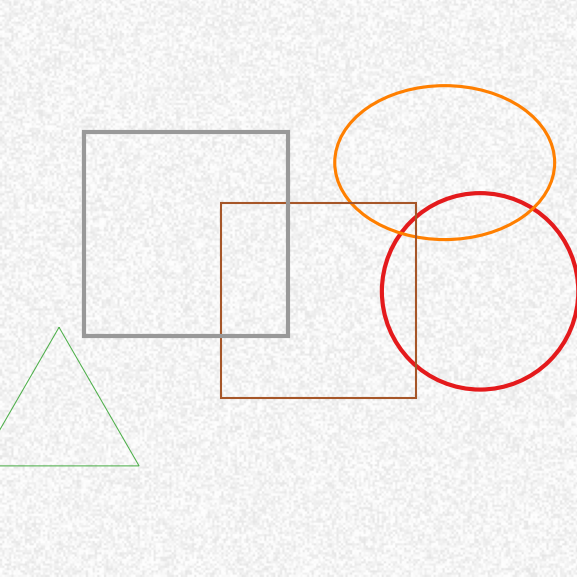[{"shape": "circle", "thickness": 2, "radius": 0.85, "center": [0.831, 0.495]}, {"shape": "triangle", "thickness": 0.5, "radius": 0.8, "center": [0.102, 0.272]}, {"shape": "oval", "thickness": 1.5, "radius": 0.95, "center": [0.77, 0.718]}, {"shape": "square", "thickness": 1, "radius": 0.85, "center": [0.551, 0.478]}, {"shape": "square", "thickness": 2, "radius": 0.88, "center": [0.323, 0.594]}]